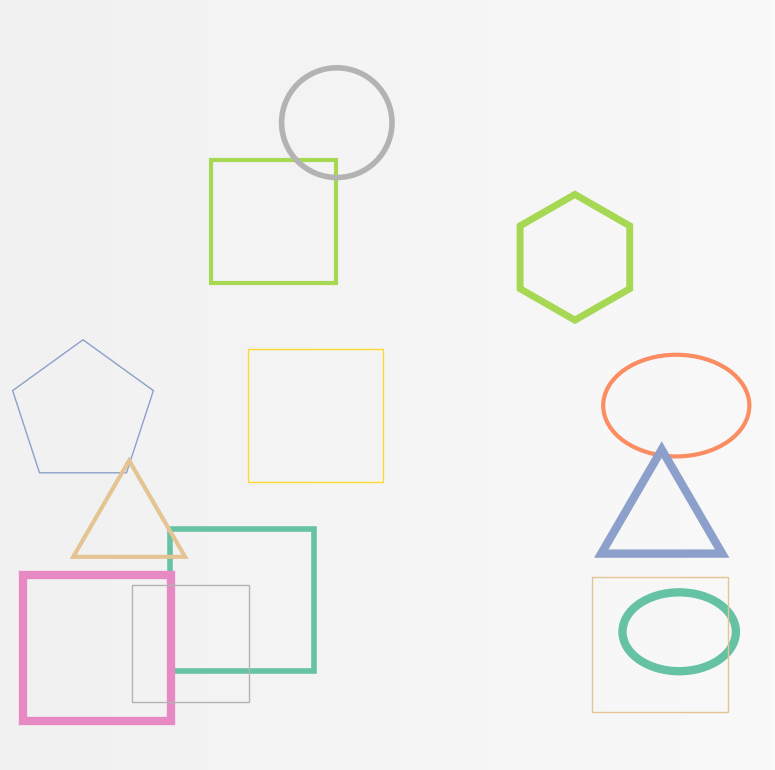[{"shape": "square", "thickness": 2, "radius": 0.46, "center": [0.312, 0.221]}, {"shape": "oval", "thickness": 3, "radius": 0.37, "center": [0.876, 0.18]}, {"shape": "oval", "thickness": 1.5, "radius": 0.47, "center": [0.873, 0.473]}, {"shape": "pentagon", "thickness": 0.5, "radius": 0.48, "center": [0.107, 0.463]}, {"shape": "triangle", "thickness": 3, "radius": 0.45, "center": [0.854, 0.326]}, {"shape": "square", "thickness": 3, "radius": 0.48, "center": [0.125, 0.158]}, {"shape": "square", "thickness": 1.5, "radius": 0.4, "center": [0.353, 0.712]}, {"shape": "hexagon", "thickness": 2.5, "radius": 0.41, "center": [0.742, 0.666]}, {"shape": "square", "thickness": 0.5, "radius": 0.43, "center": [0.407, 0.46]}, {"shape": "square", "thickness": 0.5, "radius": 0.44, "center": [0.851, 0.163]}, {"shape": "triangle", "thickness": 1.5, "radius": 0.42, "center": [0.167, 0.319]}, {"shape": "square", "thickness": 0.5, "radius": 0.38, "center": [0.246, 0.164]}, {"shape": "circle", "thickness": 2, "radius": 0.36, "center": [0.435, 0.841]}]